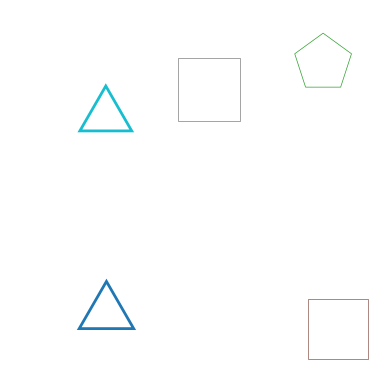[{"shape": "triangle", "thickness": 2, "radius": 0.41, "center": [0.276, 0.187]}, {"shape": "pentagon", "thickness": 0.5, "radius": 0.39, "center": [0.839, 0.836]}, {"shape": "square", "thickness": 0.5, "radius": 0.39, "center": [0.879, 0.145]}, {"shape": "square", "thickness": 0.5, "radius": 0.41, "center": [0.543, 0.767]}, {"shape": "triangle", "thickness": 2, "radius": 0.39, "center": [0.275, 0.699]}]